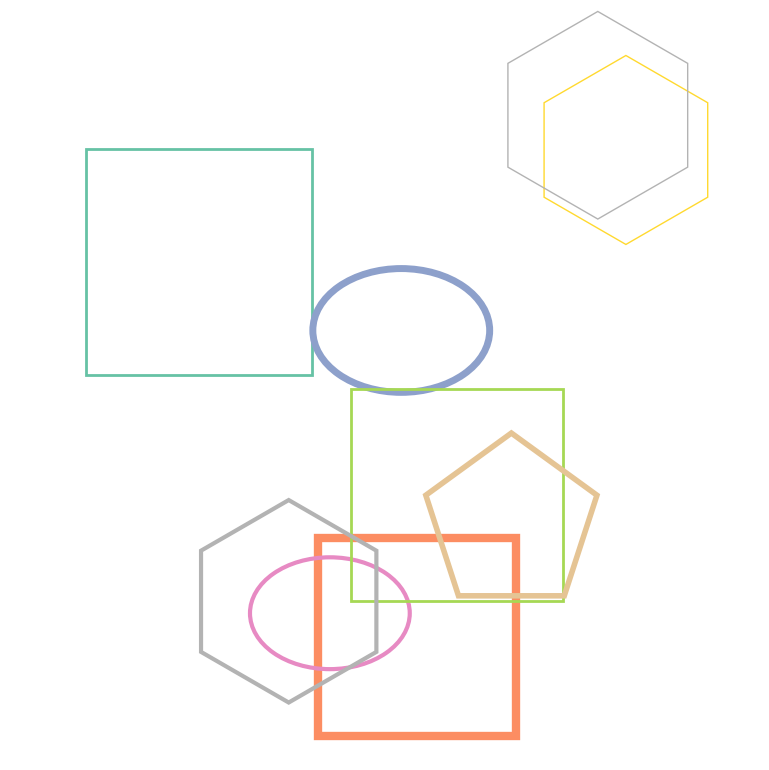[{"shape": "square", "thickness": 1, "radius": 0.74, "center": [0.258, 0.66]}, {"shape": "square", "thickness": 3, "radius": 0.64, "center": [0.541, 0.173]}, {"shape": "oval", "thickness": 2.5, "radius": 0.57, "center": [0.521, 0.571]}, {"shape": "oval", "thickness": 1.5, "radius": 0.52, "center": [0.428, 0.204]}, {"shape": "square", "thickness": 1, "radius": 0.69, "center": [0.593, 0.357]}, {"shape": "hexagon", "thickness": 0.5, "radius": 0.61, "center": [0.813, 0.805]}, {"shape": "pentagon", "thickness": 2, "radius": 0.58, "center": [0.664, 0.321]}, {"shape": "hexagon", "thickness": 0.5, "radius": 0.67, "center": [0.776, 0.85]}, {"shape": "hexagon", "thickness": 1.5, "radius": 0.66, "center": [0.375, 0.219]}]